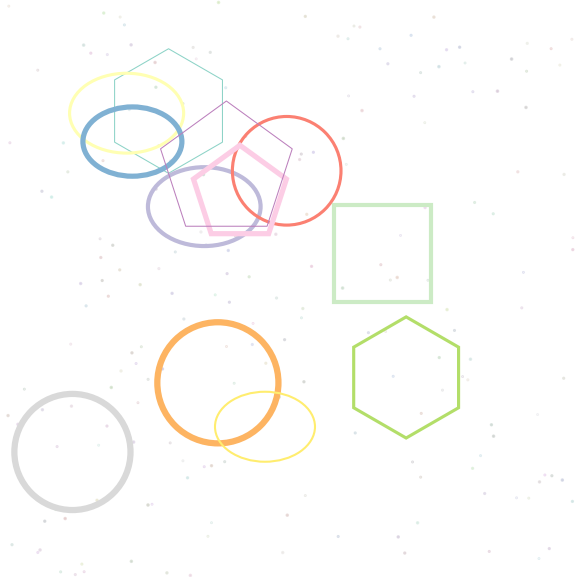[{"shape": "hexagon", "thickness": 0.5, "radius": 0.54, "center": [0.292, 0.807]}, {"shape": "oval", "thickness": 1.5, "radius": 0.49, "center": [0.219, 0.803]}, {"shape": "oval", "thickness": 2, "radius": 0.49, "center": [0.354, 0.641]}, {"shape": "circle", "thickness": 1.5, "radius": 0.47, "center": [0.496, 0.703]}, {"shape": "oval", "thickness": 2.5, "radius": 0.43, "center": [0.229, 0.754]}, {"shape": "circle", "thickness": 3, "radius": 0.52, "center": [0.377, 0.336]}, {"shape": "hexagon", "thickness": 1.5, "radius": 0.52, "center": [0.703, 0.346]}, {"shape": "pentagon", "thickness": 2.5, "radius": 0.42, "center": [0.415, 0.663]}, {"shape": "circle", "thickness": 3, "radius": 0.5, "center": [0.125, 0.216]}, {"shape": "pentagon", "thickness": 0.5, "radius": 0.6, "center": [0.392, 0.704]}, {"shape": "square", "thickness": 2, "radius": 0.42, "center": [0.662, 0.56]}, {"shape": "oval", "thickness": 1, "radius": 0.43, "center": [0.459, 0.26]}]